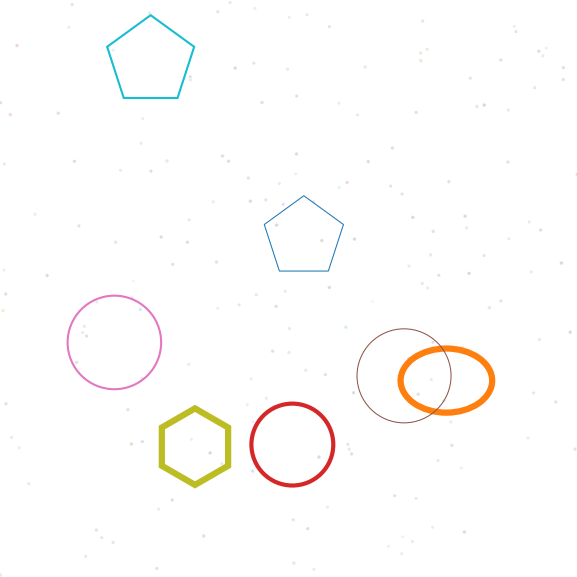[{"shape": "pentagon", "thickness": 0.5, "radius": 0.36, "center": [0.526, 0.588]}, {"shape": "oval", "thickness": 3, "radius": 0.4, "center": [0.773, 0.34]}, {"shape": "circle", "thickness": 2, "radius": 0.35, "center": [0.506, 0.229]}, {"shape": "circle", "thickness": 0.5, "radius": 0.41, "center": [0.7, 0.348]}, {"shape": "circle", "thickness": 1, "radius": 0.4, "center": [0.198, 0.406]}, {"shape": "hexagon", "thickness": 3, "radius": 0.33, "center": [0.338, 0.226]}, {"shape": "pentagon", "thickness": 1, "radius": 0.4, "center": [0.261, 0.894]}]